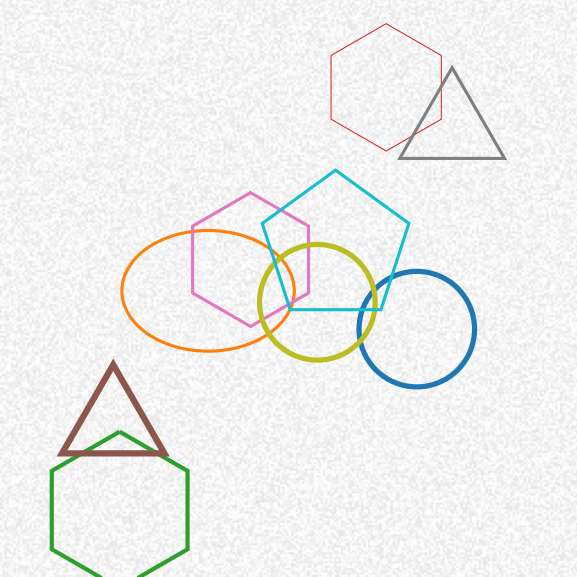[{"shape": "circle", "thickness": 2.5, "radius": 0.5, "center": [0.722, 0.429]}, {"shape": "oval", "thickness": 1.5, "radius": 0.75, "center": [0.36, 0.496]}, {"shape": "hexagon", "thickness": 2, "radius": 0.68, "center": [0.207, 0.116]}, {"shape": "hexagon", "thickness": 0.5, "radius": 0.55, "center": [0.669, 0.848]}, {"shape": "triangle", "thickness": 3, "radius": 0.51, "center": [0.196, 0.265]}, {"shape": "hexagon", "thickness": 1.5, "radius": 0.58, "center": [0.434, 0.55]}, {"shape": "triangle", "thickness": 1.5, "radius": 0.52, "center": [0.783, 0.777]}, {"shape": "circle", "thickness": 2.5, "radius": 0.5, "center": [0.55, 0.476]}, {"shape": "pentagon", "thickness": 1.5, "radius": 0.67, "center": [0.581, 0.571]}]